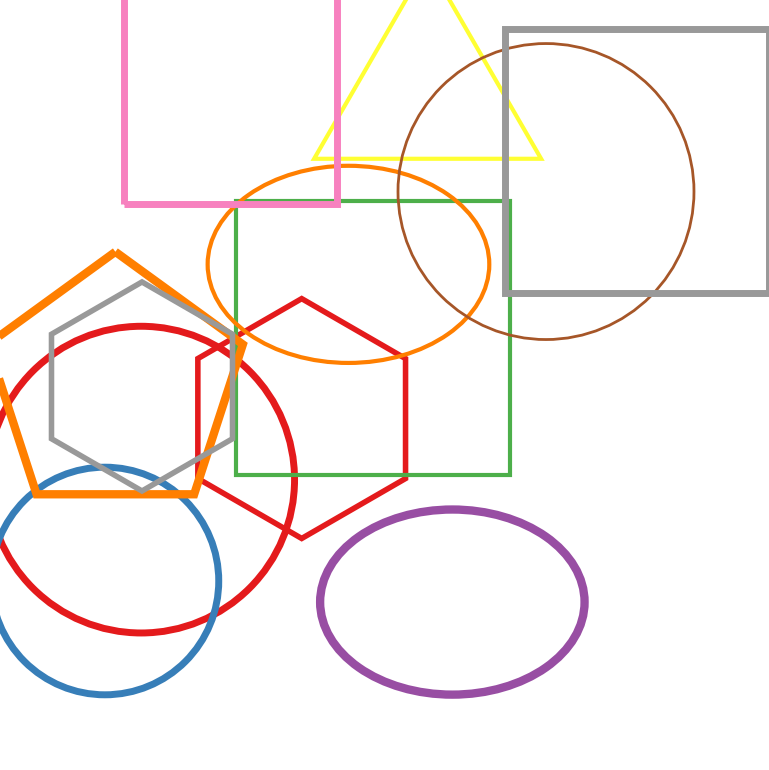[{"shape": "hexagon", "thickness": 2, "radius": 0.78, "center": [0.392, 0.456]}, {"shape": "circle", "thickness": 2.5, "radius": 1.0, "center": [0.183, 0.377]}, {"shape": "circle", "thickness": 2.5, "radius": 0.74, "center": [0.136, 0.245]}, {"shape": "square", "thickness": 1.5, "radius": 0.89, "center": [0.485, 0.561]}, {"shape": "oval", "thickness": 3, "radius": 0.86, "center": [0.587, 0.218]}, {"shape": "pentagon", "thickness": 3, "radius": 0.87, "center": [0.15, 0.499]}, {"shape": "oval", "thickness": 1.5, "radius": 0.91, "center": [0.453, 0.657]}, {"shape": "triangle", "thickness": 1.5, "radius": 0.85, "center": [0.555, 0.879]}, {"shape": "circle", "thickness": 1, "radius": 0.96, "center": [0.709, 0.751]}, {"shape": "square", "thickness": 2.5, "radius": 0.69, "center": [0.3, 0.873]}, {"shape": "square", "thickness": 2.5, "radius": 0.86, "center": [0.828, 0.791]}, {"shape": "hexagon", "thickness": 2, "radius": 0.68, "center": [0.184, 0.498]}]